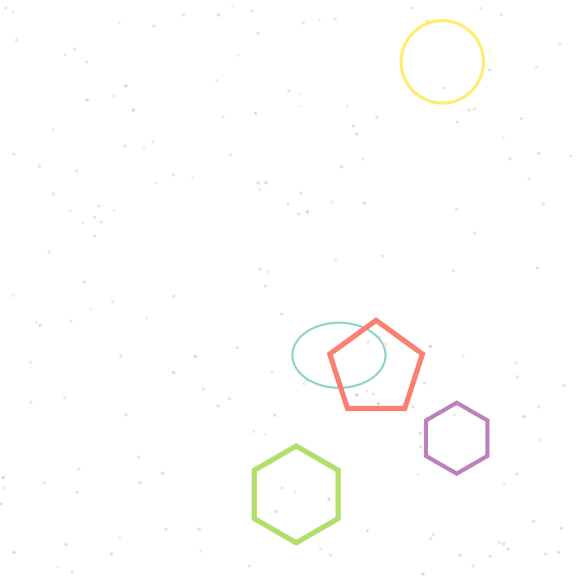[{"shape": "oval", "thickness": 1, "radius": 0.4, "center": [0.587, 0.384]}, {"shape": "pentagon", "thickness": 2.5, "radius": 0.42, "center": [0.651, 0.36]}, {"shape": "hexagon", "thickness": 2.5, "radius": 0.42, "center": [0.513, 0.143]}, {"shape": "hexagon", "thickness": 2, "radius": 0.31, "center": [0.791, 0.24]}, {"shape": "circle", "thickness": 1.5, "radius": 0.36, "center": [0.766, 0.892]}]